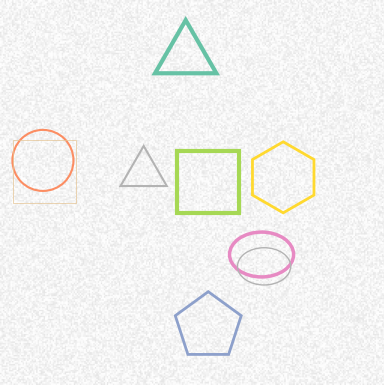[{"shape": "triangle", "thickness": 3, "radius": 0.46, "center": [0.482, 0.856]}, {"shape": "circle", "thickness": 1.5, "radius": 0.4, "center": [0.112, 0.583]}, {"shape": "pentagon", "thickness": 2, "radius": 0.45, "center": [0.541, 0.152]}, {"shape": "oval", "thickness": 2.5, "radius": 0.42, "center": [0.679, 0.339]}, {"shape": "square", "thickness": 3, "radius": 0.4, "center": [0.54, 0.527]}, {"shape": "hexagon", "thickness": 2, "radius": 0.46, "center": [0.736, 0.539]}, {"shape": "square", "thickness": 0.5, "radius": 0.41, "center": [0.116, 0.555]}, {"shape": "oval", "thickness": 1, "radius": 0.35, "center": [0.686, 0.308]}, {"shape": "triangle", "thickness": 1.5, "radius": 0.35, "center": [0.373, 0.551]}]